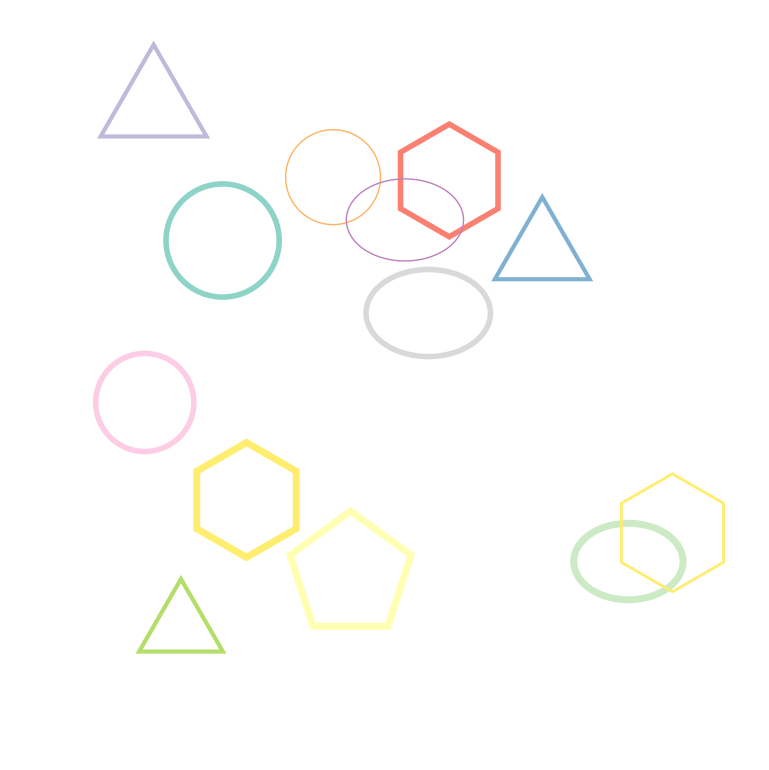[{"shape": "circle", "thickness": 2, "radius": 0.37, "center": [0.289, 0.688]}, {"shape": "pentagon", "thickness": 2.5, "radius": 0.41, "center": [0.455, 0.254]}, {"shape": "triangle", "thickness": 1.5, "radius": 0.4, "center": [0.199, 0.863]}, {"shape": "hexagon", "thickness": 2, "radius": 0.37, "center": [0.583, 0.766]}, {"shape": "triangle", "thickness": 1.5, "radius": 0.36, "center": [0.704, 0.673]}, {"shape": "circle", "thickness": 0.5, "radius": 0.31, "center": [0.433, 0.77]}, {"shape": "triangle", "thickness": 1.5, "radius": 0.31, "center": [0.235, 0.185]}, {"shape": "circle", "thickness": 2, "radius": 0.32, "center": [0.188, 0.477]}, {"shape": "oval", "thickness": 2, "radius": 0.4, "center": [0.556, 0.593]}, {"shape": "oval", "thickness": 0.5, "radius": 0.38, "center": [0.526, 0.714]}, {"shape": "oval", "thickness": 2.5, "radius": 0.35, "center": [0.816, 0.271]}, {"shape": "hexagon", "thickness": 1, "radius": 0.38, "center": [0.873, 0.308]}, {"shape": "hexagon", "thickness": 2.5, "radius": 0.37, "center": [0.32, 0.351]}]